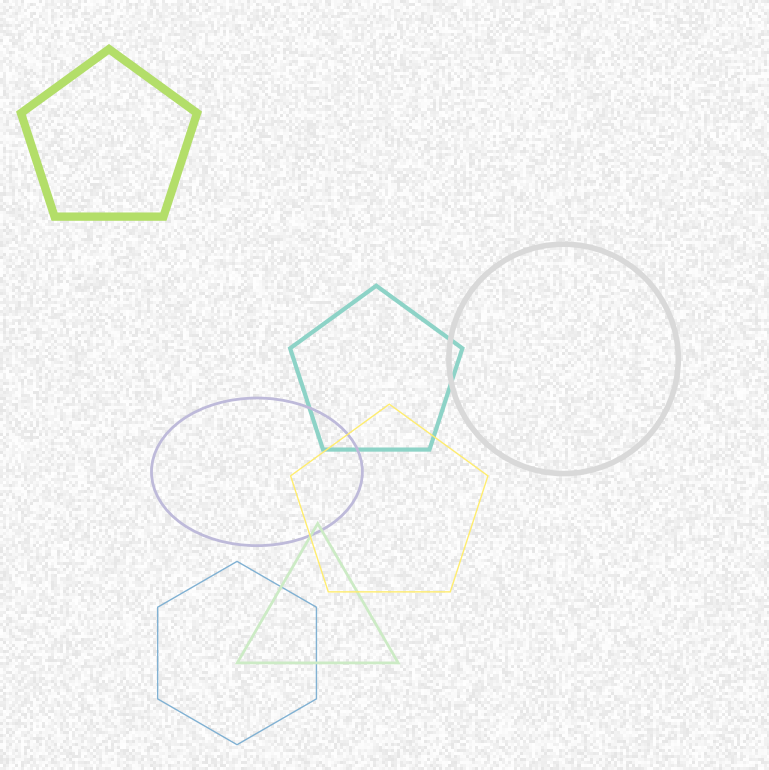[{"shape": "pentagon", "thickness": 1.5, "radius": 0.59, "center": [0.489, 0.511]}, {"shape": "oval", "thickness": 1, "radius": 0.68, "center": [0.334, 0.387]}, {"shape": "hexagon", "thickness": 0.5, "radius": 0.6, "center": [0.308, 0.152]}, {"shape": "pentagon", "thickness": 3, "radius": 0.6, "center": [0.142, 0.816]}, {"shape": "circle", "thickness": 2, "radius": 0.74, "center": [0.732, 0.534]}, {"shape": "triangle", "thickness": 1, "radius": 0.6, "center": [0.413, 0.199]}, {"shape": "pentagon", "thickness": 0.5, "radius": 0.67, "center": [0.506, 0.34]}]